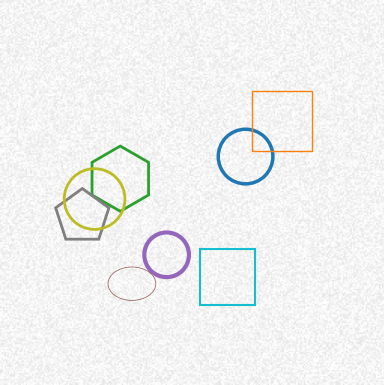[{"shape": "circle", "thickness": 2.5, "radius": 0.35, "center": [0.638, 0.593]}, {"shape": "square", "thickness": 1, "radius": 0.39, "center": [0.734, 0.684]}, {"shape": "hexagon", "thickness": 2, "radius": 0.42, "center": [0.312, 0.536]}, {"shape": "circle", "thickness": 3, "radius": 0.29, "center": [0.433, 0.338]}, {"shape": "oval", "thickness": 0.5, "radius": 0.31, "center": [0.343, 0.263]}, {"shape": "pentagon", "thickness": 2, "radius": 0.36, "center": [0.214, 0.438]}, {"shape": "circle", "thickness": 2, "radius": 0.39, "center": [0.246, 0.483]}, {"shape": "square", "thickness": 1.5, "radius": 0.36, "center": [0.592, 0.28]}]